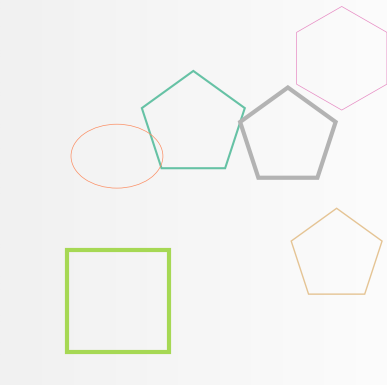[{"shape": "pentagon", "thickness": 1.5, "radius": 0.7, "center": [0.499, 0.676]}, {"shape": "oval", "thickness": 0.5, "radius": 0.59, "center": [0.302, 0.594]}, {"shape": "hexagon", "thickness": 0.5, "radius": 0.67, "center": [0.882, 0.849]}, {"shape": "square", "thickness": 3, "radius": 0.66, "center": [0.305, 0.219]}, {"shape": "pentagon", "thickness": 1, "radius": 0.62, "center": [0.869, 0.336]}, {"shape": "pentagon", "thickness": 3, "radius": 0.65, "center": [0.743, 0.643]}]